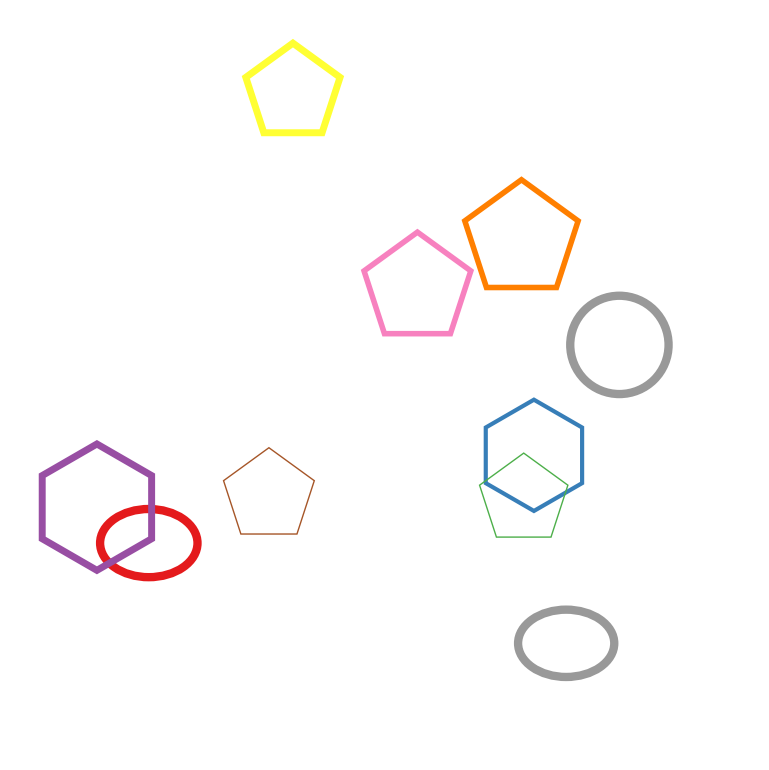[{"shape": "oval", "thickness": 3, "radius": 0.32, "center": [0.193, 0.295]}, {"shape": "hexagon", "thickness": 1.5, "radius": 0.36, "center": [0.693, 0.409]}, {"shape": "pentagon", "thickness": 0.5, "radius": 0.3, "center": [0.68, 0.351]}, {"shape": "hexagon", "thickness": 2.5, "radius": 0.41, "center": [0.126, 0.341]}, {"shape": "pentagon", "thickness": 2, "radius": 0.39, "center": [0.677, 0.689]}, {"shape": "pentagon", "thickness": 2.5, "radius": 0.32, "center": [0.38, 0.88]}, {"shape": "pentagon", "thickness": 0.5, "radius": 0.31, "center": [0.349, 0.357]}, {"shape": "pentagon", "thickness": 2, "radius": 0.36, "center": [0.542, 0.626]}, {"shape": "oval", "thickness": 3, "radius": 0.31, "center": [0.735, 0.165]}, {"shape": "circle", "thickness": 3, "radius": 0.32, "center": [0.804, 0.552]}]